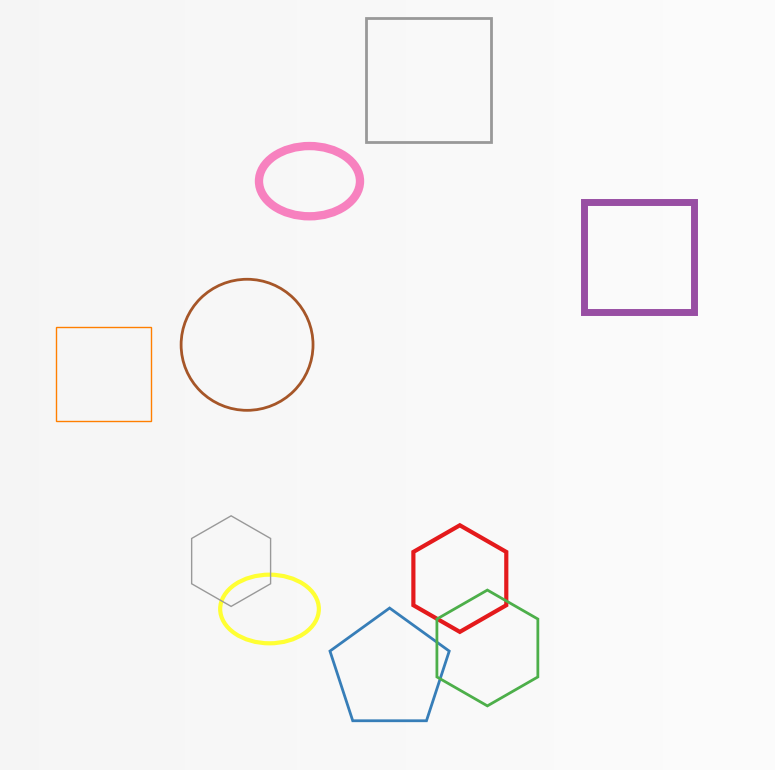[{"shape": "hexagon", "thickness": 1.5, "radius": 0.35, "center": [0.593, 0.249]}, {"shape": "pentagon", "thickness": 1, "radius": 0.4, "center": [0.503, 0.129]}, {"shape": "hexagon", "thickness": 1, "radius": 0.38, "center": [0.629, 0.158]}, {"shape": "square", "thickness": 2.5, "radius": 0.36, "center": [0.825, 0.666]}, {"shape": "square", "thickness": 0.5, "radius": 0.31, "center": [0.133, 0.515]}, {"shape": "oval", "thickness": 1.5, "radius": 0.32, "center": [0.348, 0.209]}, {"shape": "circle", "thickness": 1, "radius": 0.43, "center": [0.319, 0.552]}, {"shape": "oval", "thickness": 3, "radius": 0.33, "center": [0.399, 0.765]}, {"shape": "square", "thickness": 1, "radius": 0.4, "center": [0.553, 0.896]}, {"shape": "hexagon", "thickness": 0.5, "radius": 0.29, "center": [0.298, 0.271]}]